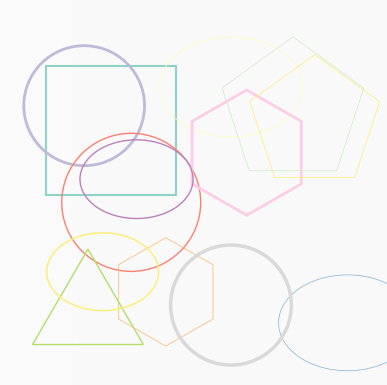[{"shape": "square", "thickness": 1.5, "radius": 0.84, "center": [0.287, 0.66]}, {"shape": "oval", "thickness": 0.5, "radius": 0.93, "center": [0.597, 0.774]}, {"shape": "circle", "thickness": 2, "radius": 0.78, "center": [0.217, 0.725]}, {"shape": "circle", "thickness": 1, "radius": 0.9, "center": [0.339, 0.474]}, {"shape": "oval", "thickness": 0.5, "radius": 0.89, "center": [0.897, 0.162]}, {"shape": "hexagon", "thickness": 0.5, "radius": 0.7, "center": [0.428, 0.242]}, {"shape": "triangle", "thickness": 1, "radius": 0.83, "center": [0.227, 0.188]}, {"shape": "hexagon", "thickness": 2, "radius": 0.81, "center": [0.637, 0.604]}, {"shape": "circle", "thickness": 2.5, "radius": 0.78, "center": [0.596, 0.208]}, {"shape": "oval", "thickness": 1, "radius": 0.73, "center": [0.352, 0.535]}, {"shape": "pentagon", "thickness": 0.5, "radius": 0.96, "center": [0.756, 0.712]}, {"shape": "oval", "thickness": 1, "radius": 0.72, "center": [0.265, 0.294]}, {"shape": "pentagon", "thickness": 0.5, "radius": 0.88, "center": [0.812, 0.682]}]